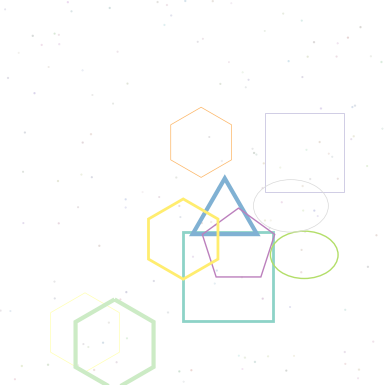[{"shape": "square", "thickness": 2, "radius": 0.58, "center": [0.593, 0.282]}, {"shape": "hexagon", "thickness": 0.5, "radius": 0.51, "center": [0.221, 0.137]}, {"shape": "square", "thickness": 0.5, "radius": 0.51, "center": [0.791, 0.605]}, {"shape": "triangle", "thickness": 3, "radius": 0.48, "center": [0.584, 0.44]}, {"shape": "hexagon", "thickness": 0.5, "radius": 0.46, "center": [0.522, 0.63]}, {"shape": "oval", "thickness": 1, "radius": 0.44, "center": [0.79, 0.338]}, {"shape": "oval", "thickness": 0.5, "radius": 0.49, "center": [0.756, 0.465]}, {"shape": "pentagon", "thickness": 1, "radius": 0.49, "center": [0.619, 0.361]}, {"shape": "hexagon", "thickness": 3, "radius": 0.58, "center": [0.298, 0.105]}, {"shape": "hexagon", "thickness": 2, "radius": 0.52, "center": [0.476, 0.379]}]